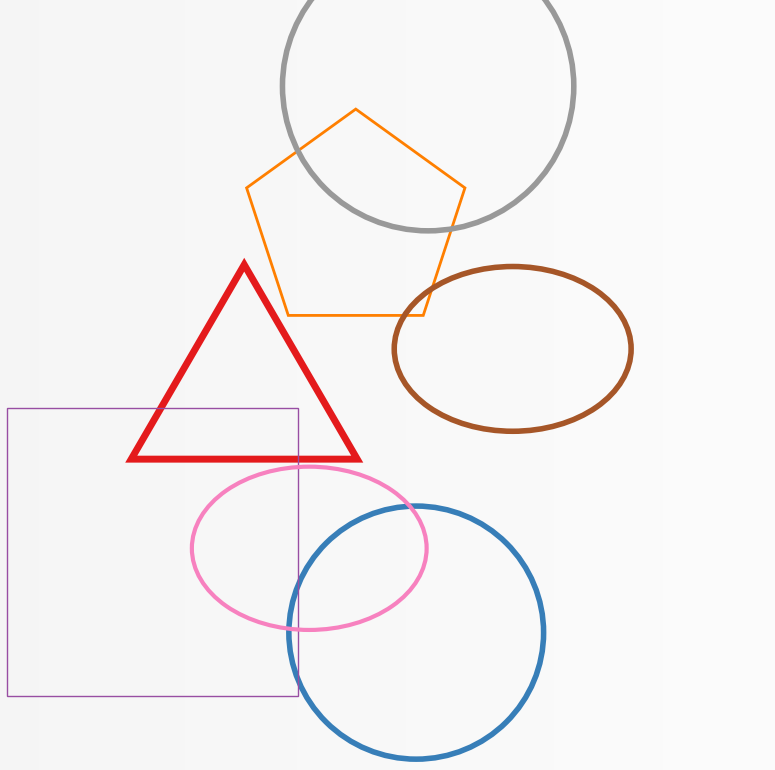[{"shape": "triangle", "thickness": 2.5, "radius": 0.84, "center": [0.315, 0.488]}, {"shape": "circle", "thickness": 2, "radius": 0.82, "center": [0.537, 0.178]}, {"shape": "square", "thickness": 0.5, "radius": 0.94, "center": [0.197, 0.283]}, {"shape": "pentagon", "thickness": 1, "radius": 0.74, "center": [0.459, 0.71]}, {"shape": "oval", "thickness": 2, "radius": 0.76, "center": [0.662, 0.547]}, {"shape": "oval", "thickness": 1.5, "radius": 0.76, "center": [0.399, 0.288]}, {"shape": "circle", "thickness": 2, "radius": 0.94, "center": [0.552, 0.888]}]